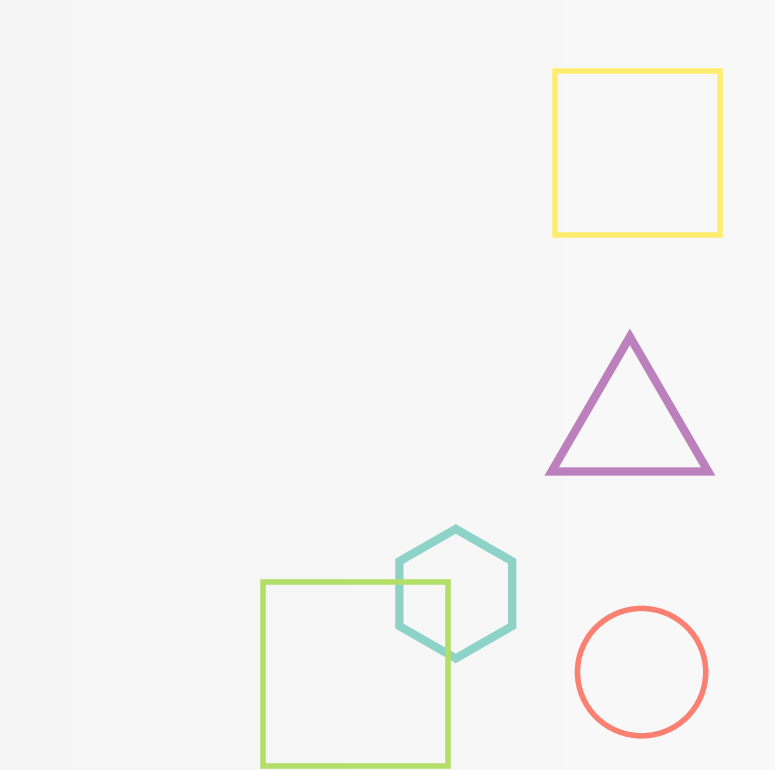[{"shape": "hexagon", "thickness": 3, "radius": 0.42, "center": [0.588, 0.229]}, {"shape": "circle", "thickness": 2, "radius": 0.41, "center": [0.828, 0.127]}, {"shape": "square", "thickness": 2, "radius": 0.6, "center": [0.459, 0.125]}, {"shape": "triangle", "thickness": 3, "radius": 0.58, "center": [0.813, 0.446]}, {"shape": "square", "thickness": 2, "radius": 0.53, "center": [0.822, 0.801]}]